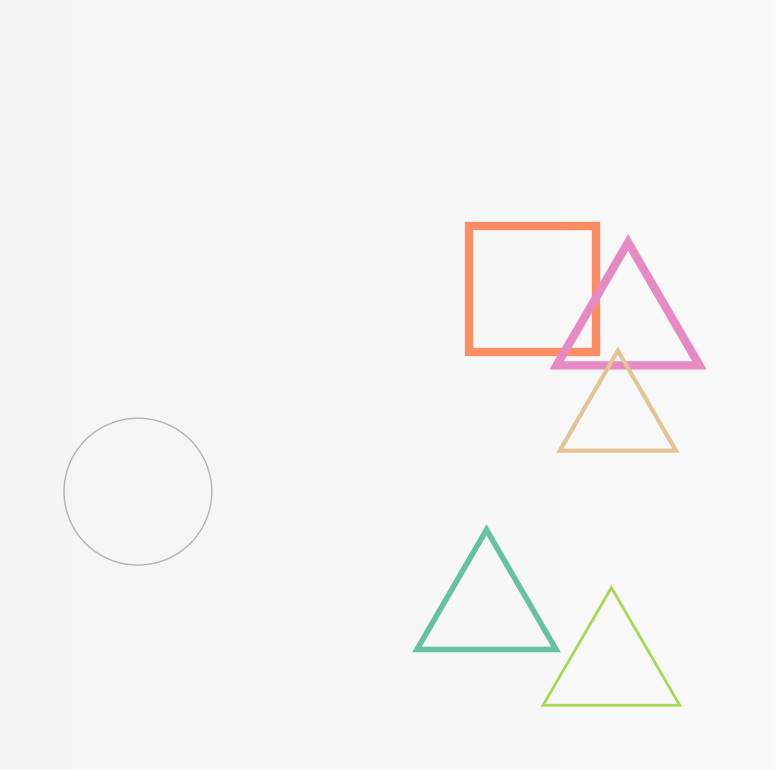[{"shape": "triangle", "thickness": 2, "radius": 0.52, "center": [0.628, 0.208]}, {"shape": "square", "thickness": 3, "radius": 0.41, "center": [0.688, 0.625]}, {"shape": "triangle", "thickness": 3, "radius": 0.53, "center": [0.81, 0.579]}, {"shape": "triangle", "thickness": 1, "radius": 0.51, "center": [0.789, 0.135]}, {"shape": "triangle", "thickness": 1.5, "radius": 0.43, "center": [0.797, 0.458]}, {"shape": "circle", "thickness": 0.5, "radius": 0.48, "center": [0.178, 0.362]}]